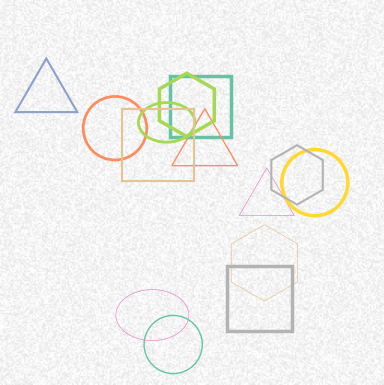[{"shape": "square", "thickness": 2.5, "radius": 0.39, "center": [0.521, 0.723]}, {"shape": "circle", "thickness": 1, "radius": 0.38, "center": [0.45, 0.105]}, {"shape": "circle", "thickness": 2, "radius": 0.41, "center": [0.299, 0.667]}, {"shape": "triangle", "thickness": 1, "radius": 0.49, "center": [0.532, 0.619]}, {"shape": "triangle", "thickness": 1.5, "radius": 0.46, "center": [0.12, 0.755]}, {"shape": "triangle", "thickness": 0.5, "radius": 0.41, "center": [0.693, 0.481]}, {"shape": "oval", "thickness": 0.5, "radius": 0.47, "center": [0.396, 0.182]}, {"shape": "hexagon", "thickness": 2.5, "radius": 0.41, "center": [0.485, 0.728]}, {"shape": "oval", "thickness": 2, "radius": 0.37, "center": [0.433, 0.682]}, {"shape": "circle", "thickness": 2.5, "radius": 0.43, "center": [0.818, 0.526]}, {"shape": "hexagon", "thickness": 0.5, "radius": 0.5, "center": [0.687, 0.317]}, {"shape": "square", "thickness": 1.5, "radius": 0.47, "center": [0.411, 0.625]}, {"shape": "square", "thickness": 2.5, "radius": 0.42, "center": [0.674, 0.225]}, {"shape": "hexagon", "thickness": 1.5, "radius": 0.39, "center": [0.772, 0.546]}]